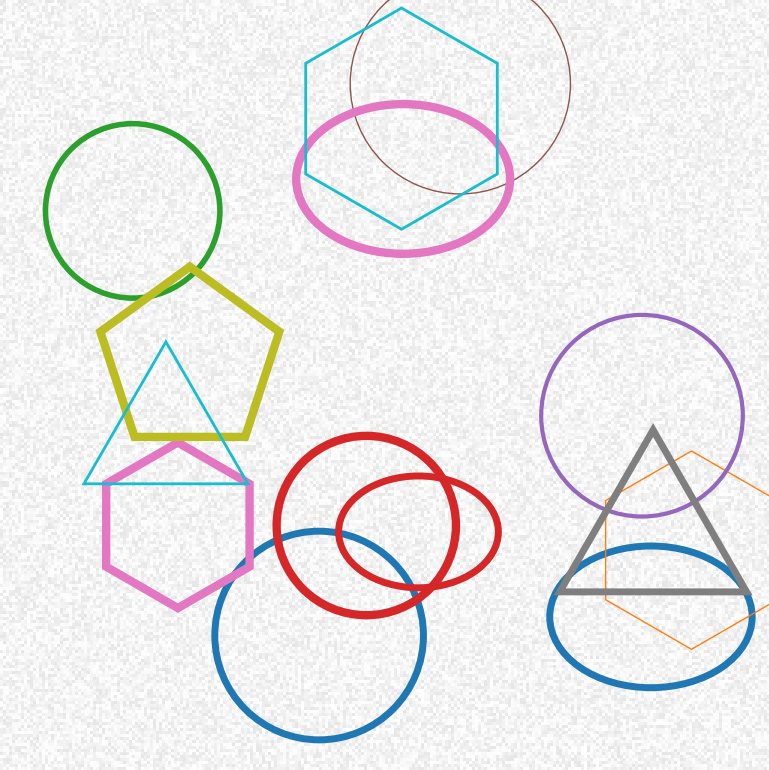[{"shape": "oval", "thickness": 2.5, "radius": 0.66, "center": [0.845, 0.199]}, {"shape": "circle", "thickness": 2.5, "radius": 0.68, "center": [0.414, 0.175]}, {"shape": "hexagon", "thickness": 0.5, "radius": 0.64, "center": [0.898, 0.286]}, {"shape": "circle", "thickness": 2, "radius": 0.57, "center": [0.172, 0.726]}, {"shape": "oval", "thickness": 2.5, "radius": 0.52, "center": [0.543, 0.309]}, {"shape": "circle", "thickness": 3, "radius": 0.58, "center": [0.476, 0.317]}, {"shape": "circle", "thickness": 1.5, "radius": 0.65, "center": [0.834, 0.46]}, {"shape": "circle", "thickness": 0.5, "radius": 0.72, "center": [0.598, 0.891]}, {"shape": "hexagon", "thickness": 3, "radius": 0.54, "center": [0.231, 0.318]}, {"shape": "oval", "thickness": 3, "radius": 0.69, "center": [0.524, 0.768]}, {"shape": "triangle", "thickness": 2.5, "radius": 0.7, "center": [0.848, 0.301]}, {"shape": "pentagon", "thickness": 3, "radius": 0.61, "center": [0.247, 0.531]}, {"shape": "hexagon", "thickness": 1, "radius": 0.72, "center": [0.521, 0.846]}, {"shape": "triangle", "thickness": 1, "radius": 0.61, "center": [0.215, 0.433]}]